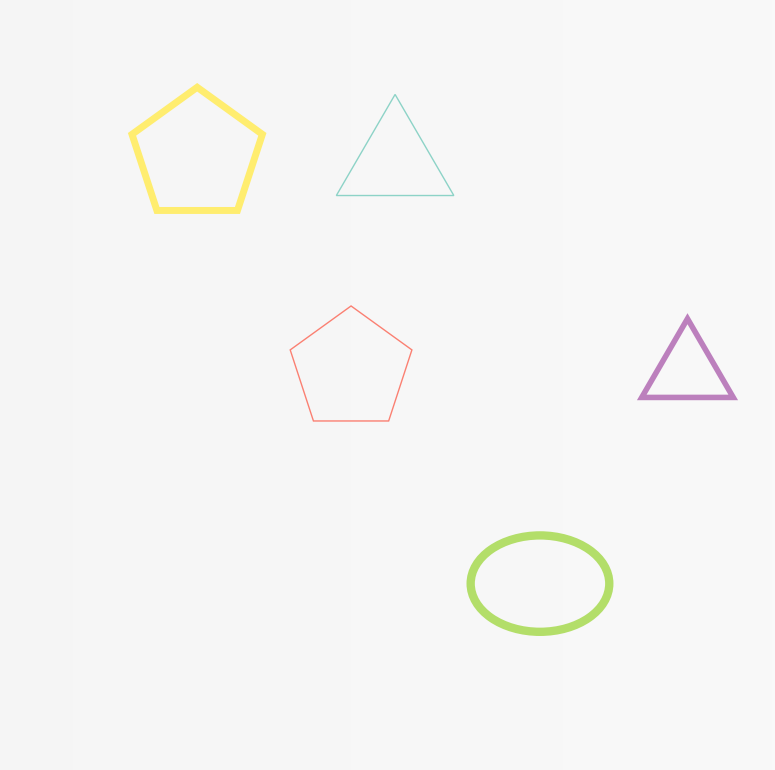[{"shape": "triangle", "thickness": 0.5, "radius": 0.44, "center": [0.51, 0.79]}, {"shape": "pentagon", "thickness": 0.5, "radius": 0.41, "center": [0.453, 0.52]}, {"shape": "oval", "thickness": 3, "radius": 0.45, "center": [0.697, 0.242]}, {"shape": "triangle", "thickness": 2, "radius": 0.34, "center": [0.887, 0.518]}, {"shape": "pentagon", "thickness": 2.5, "radius": 0.44, "center": [0.254, 0.798]}]